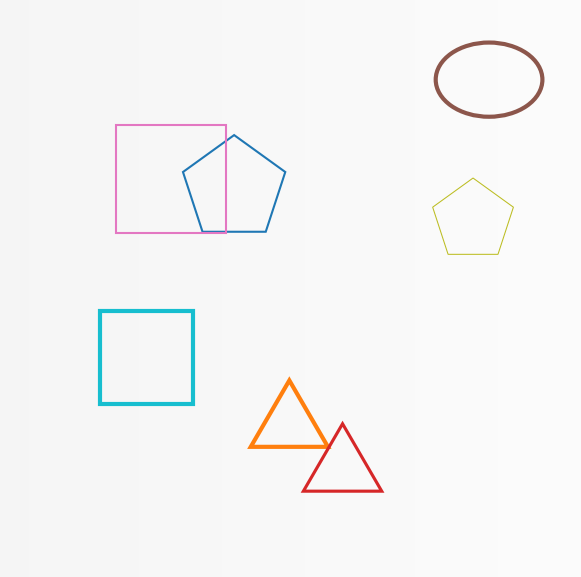[{"shape": "pentagon", "thickness": 1, "radius": 0.46, "center": [0.403, 0.673]}, {"shape": "triangle", "thickness": 2, "radius": 0.38, "center": [0.498, 0.264]}, {"shape": "triangle", "thickness": 1.5, "radius": 0.39, "center": [0.589, 0.188]}, {"shape": "oval", "thickness": 2, "radius": 0.46, "center": [0.841, 0.861]}, {"shape": "square", "thickness": 1, "radius": 0.47, "center": [0.294, 0.689]}, {"shape": "pentagon", "thickness": 0.5, "radius": 0.37, "center": [0.814, 0.618]}, {"shape": "square", "thickness": 2, "radius": 0.4, "center": [0.252, 0.379]}]